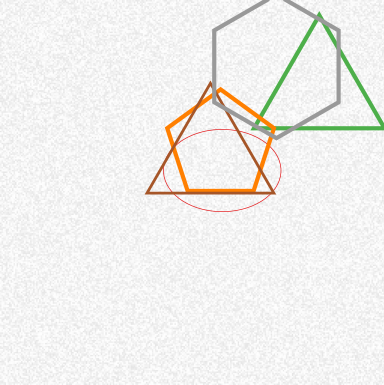[{"shape": "oval", "thickness": 0.5, "radius": 0.76, "center": [0.577, 0.557]}, {"shape": "triangle", "thickness": 3, "radius": 0.98, "center": [0.829, 0.765]}, {"shape": "pentagon", "thickness": 3, "radius": 0.73, "center": [0.573, 0.622]}, {"shape": "triangle", "thickness": 2, "radius": 0.95, "center": [0.547, 0.594]}, {"shape": "hexagon", "thickness": 3, "radius": 0.93, "center": [0.718, 0.828]}]